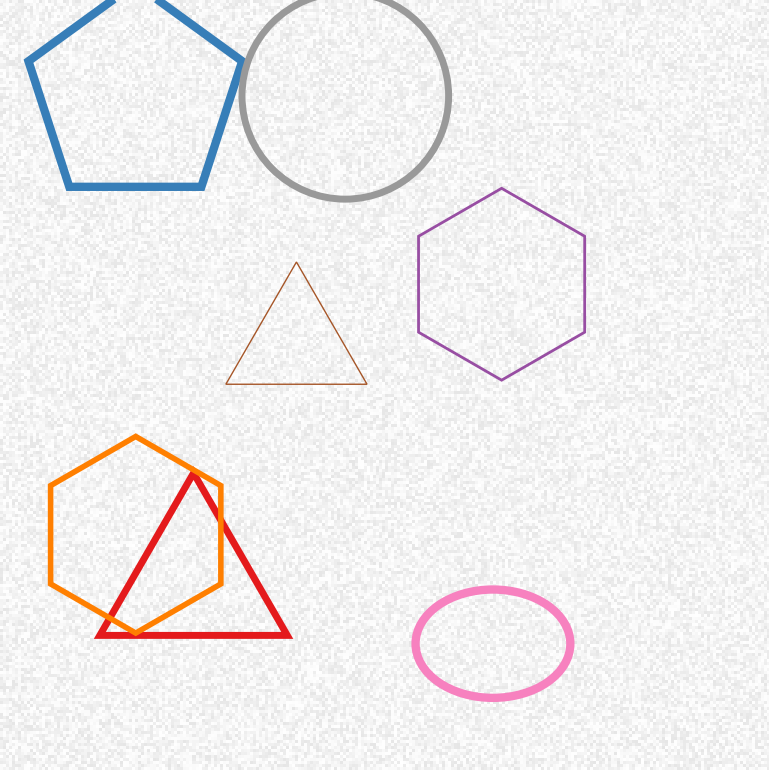[{"shape": "triangle", "thickness": 2.5, "radius": 0.7, "center": [0.251, 0.245]}, {"shape": "pentagon", "thickness": 3, "radius": 0.73, "center": [0.176, 0.875]}, {"shape": "hexagon", "thickness": 1, "radius": 0.62, "center": [0.651, 0.631]}, {"shape": "hexagon", "thickness": 2, "radius": 0.64, "center": [0.176, 0.305]}, {"shape": "triangle", "thickness": 0.5, "radius": 0.53, "center": [0.385, 0.554]}, {"shape": "oval", "thickness": 3, "radius": 0.5, "center": [0.64, 0.164]}, {"shape": "circle", "thickness": 2.5, "radius": 0.67, "center": [0.448, 0.876]}]